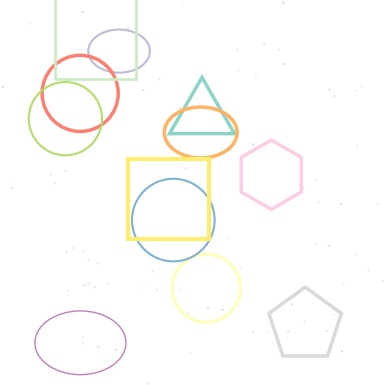[{"shape": "triangle", "thickness": 2.5, "radius": 0.49, "center": [0.525, 0.701]}, {"shape": "circle", "thickness": 2, "radius": 0.44, "center": [0.536, 0.252]}, {"shape": "oval", "thickness": 1.5, "radius": 0.4, "center": [0.309, 0.867]}, {"shape": "circle", "thickness": 2.5, "radius": 0.49, "center": [0.208, 0.757]}, {"shape": "circle", "thickness": 1.5, "radius": 0.54, "center": [0.45, 0.428]}, {"shape": "oval", "thickness": 2.5, "radius": 0.47, "center": [0.521, 0.656]}, {"shape": "circle", "thickness": 1.5, "radius": 0.48, "center": [0.17, 0.692]}, {"shape": "hexagon", "thickness": 2.5, "radius": 0.45, "center": [0.705, 0.546]}, {"shape": "pentagon", "thickness": 2.5, "radius": 0.49, "center": [0.793, 0.155]}, {"shape": "oval", "thickness": 1, "radius": 0.59, "center": [0.209, 0.11]}, {"shape": "square", "thickness": 2, "radius": 0.53, "center": [0.247, 0.9]}, {"shape": "square", "thickness": 3, "radius": 0.52, "center": [0.437, 0.484]}]